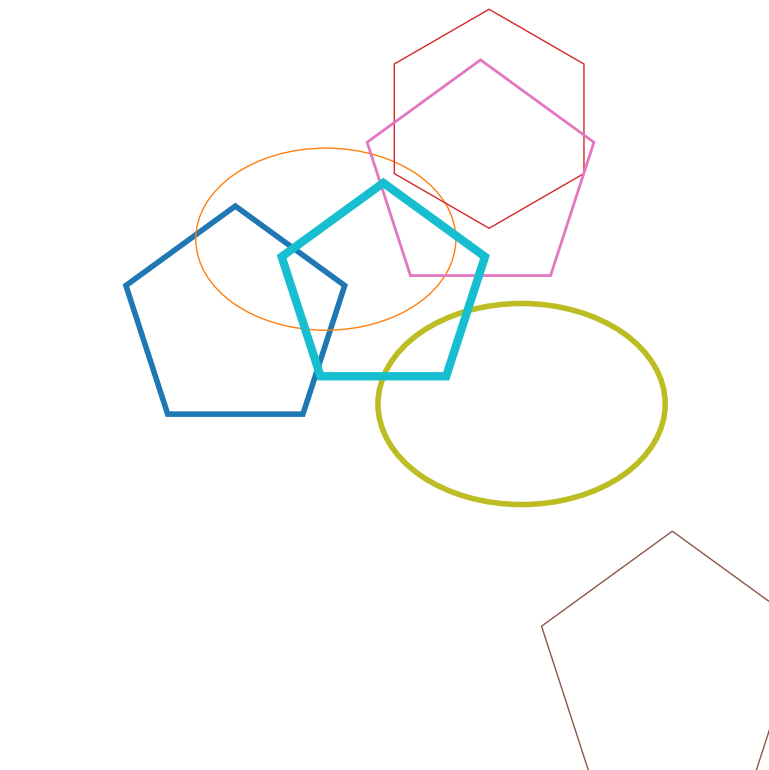[{"shape": "pentagon", "thickness": 2, "radius": 0.75, "center": [0.306, 0.583]}, {"shape": "oval", "thickness": 0.5, "radius": 0.84, "center": [0.423, 0.689]}, {"shape": "hexagon", "thickness": 0.5, "radius": 0.71, "center": [0.635, 0.846]}, {"shape": "pentagon", "thickness": 0.5, "radius": 0.89, "center": [0.873, 0.132]}, {"shape": "pentagon", "thickness": 1, "radius": 0.77, "center": [0.624, 0.767]}, {"shape": "oval", "thickness": 2, "radius": 0.93, "center": [0.677, 0.475]}, {"shape": "pentagon", "thickness": 3, "radius": 0.69, "center": [0.498, 0.624]}]